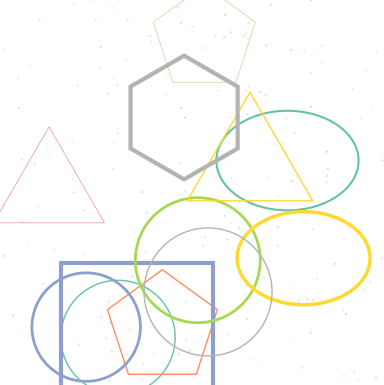[{"shape": "oval", "thickness": 1.5, "radius": 0.92, "center": [0.747, 0.583]}, {"shape": "circle", "thickness": 1, "radius": 0.74, "center": [0.306, 0.124]}, {"shape": "pentagon", "thickness": 1, "radius": 0.75, "center": [0.422, 0.149]}, {"shape": "square", "thickness": 3, "radius": 0.99, "center": [0.356, 0.12]}, {"shape": "circle", "thickness": 2, "radius": 0.7, "center": [0.224, 0.15]}, {"shape": "triangle", "thickness": 0.5, "radius": 0.83, "center": [0.127, 0.504]}, {"shape": "circle", "thickness": 2, "radius": 0.81, "center": [0.514, 0.324]}, {"shape": "triangle", "thickness": 1, "radius": 0.94, "center": [0.649, 0.572]}, {"shape": "oval", "thickness": 2.5, "radius": 0.86, "center": [0.789, 0.329]}, {"shape": "pentagon", "thickness": 0.5, "radius": 0.7, "center": [0.531, 0.899]}, {"shape": "hexagon", "thickness": 3, "radius": 0.8, "center": [0.478, 0.695]}, {"shape": "circle", "thickness": 1, "radius": 0.83, "center": [0.54, 0.242]}]